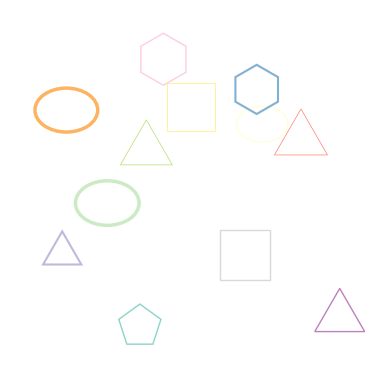[{"shape": "pentagon", "thickness": 1, "radius": 0.29, "center": [0.363, 0.153]}, {"shape": "oval", "thickness": 0.5, "radius": 0.33, "center": [0.681, 0.678]}, {"shape": "triangle", "thickness": 1.5, "radius": 0.29, "center": [0.162, 0.342]}, {"shape": "triangle", "thickness": 0.5, "radius": 0.4, "center": [0.782, 0.637]}, {"shape": "hexagon", "thickness": 1.5, "radius": 0.32, "center": [0.667, 0.768]}, {"shape": "oval", "thickness": 2.5, "radius": 0.41, "center": [0.172, 0.714]}, {"shape": "triangle", "thickness": 0.5, "radius": 0.39, "center": [0.38, 0.611]}, {"shape": "hexagon", "thickness": 1, "radius": 0.34, "center": [0.424, 0.846]}, {"shape": "square", "thickness": 1, "radius": 0.33, "center": [0.637, 0.337]}, {"shape": "triangle", "thickness": 1, "radius": 0.37, "center": [0.882, 0.176]}, {"shape": "oval", "thickness": 2.5, "radius": 0.41, "center": [0.279, 0.473]}, {"shape": "square", "thickness": 0.5, "radius": 0.31, "center": [0.497, 0.722]}]